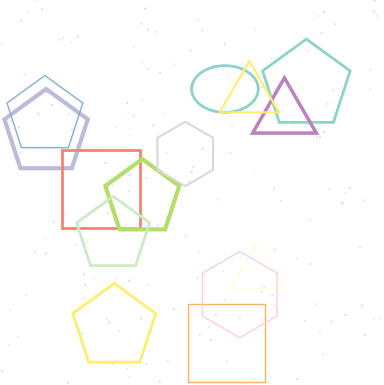[{"shape": "pentagon", "thickness": 2, "radius": 0.6, "center": [0.796, 0.779]}, {"shape": "oval", "thickness": 2, "radius": 0.43, "center": [0.584, 0.769]}, {"shape": "triangle", "thickness": 0.5, "radius": 0.4, "center": [0.669, 0.292]}, {"shape": "pentagon", "thickness": 3, "radius": 0.57, "center": [0.12, 0.655]}, {"shape": "square", "thickness": 2, "radius": 0.51, "center": [0.263, 0.51]}, {"shape": "pentagon", "thickness": 1, "radius": 0.52, "center": [0.117, 0.7]}, {"shape": "square", "thickness": 1, "radius": 0.5, "center": [0.588, 0.109]}, {"shape": "pentagon", "thickness": 3, "radius": 0.5, "center": [0.37, 0.486]}, {"shape": "hexagon", "thickness": 1, "radius": 0.56, "center": [0.623, 0.235]}, {"shape": "hexagon", "thickness": 1.5, "radius": 0.42, "center": [0.481, 0.6]}, {"shape": "triangle", "thickness": 2.5, "radius": 0.48, "center": [0.739, 0.702]}, {"shape": "pentagon", "thickness": 2, "radius": 0.5, "center": [0.294, 0.391]}, {"shape": "triangle", "thickness": 1.5, "radius": 0.44, "center": [0.648, 0.753]}, {"shape": "pentagon", "thickness": 2, "radius": 0.57, "center": [0.297, 0.151]}]